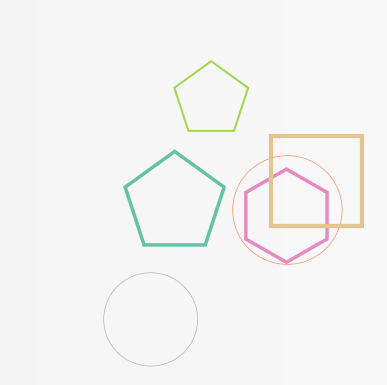[{"shape": "pentagon", "thickness": 2.5, "radius": 0.67, "center": [0.451, 0.472]}, {"shape": "circle", "thickness": 0.5, "radius": 0.71, "center": [0.742, 0.455]}, {"shape": "hexagon", "thickness": 2.5, "radius": 0.6, "center": [0.739, 0.44]}, {"shape": "pentagon", "thickness": 1.5, "radius": 0.5, "center": [0.545, 0.741]}, {"shape": "square", "thickness": 3, "radius": 0.59, "center": [0.817, 0.531]}, {"shape": "circle", "thickness": 0.5, "radius": 0.61, "center": [0.389, 0.17]}]